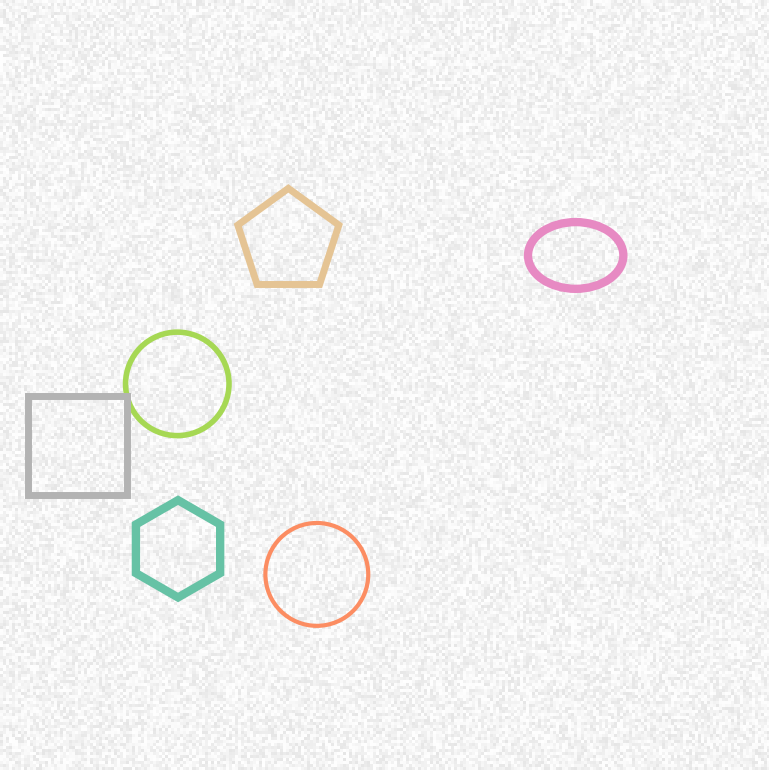[{"shape": "hexagon", "thickness": 3, "radius": 0.32, "center": [0.231, 0.287]}, {"shape": "circle", "thickness": 1.5, "radius": 0.33, "center": [0.411, 0.254]}, {"shape": "oval", "thickness": 3, "radius": 0.31, "center": [0.748, 0.668]}, {"shape": "circle", "thickness": 2, "radius": 0.34, "center": [0.23, 0.501]}, {"shape": "pentagon", "thickness": 2.5, "radius": 0.35, "center": [0.374, 0.686]}, {"shape": "square", "thickness": 2.5, "radius": 0.32, "center": [0.101, 0.421]}]